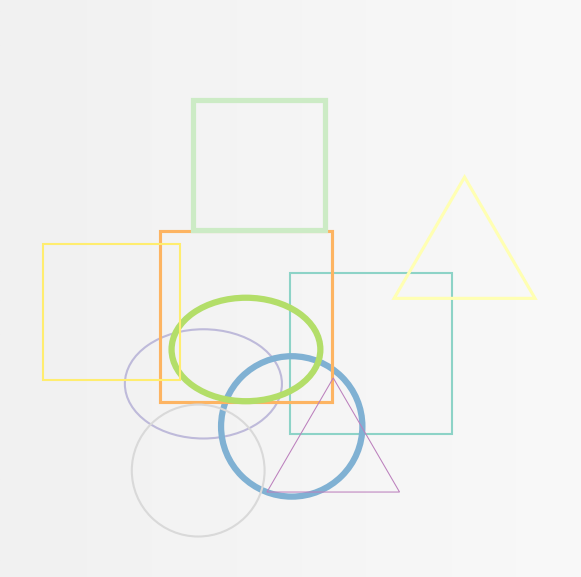[{"shape": "square", "thickness": 1, "radius": 0.69, "center": [0.638, 0.387]}, {"shape": "triangle", "thickness": 1.5, "radius": 0.7, "center": [0.799, 0.552]}, {"shape": "oval", "thickness": 1, "radius": 0.68, "center": [0.35, 0.334]}, {"shape": "circle", "thickness": 3, "radius": 0.61, "center": [0.502, 0.261]}, {"shape": "square", "thickness": 1.5, "radius": 0.74, "center": [0.423, 0.452]}, {"shape": "oval", "thickness": 3, "radius": 0.64, "center": [0.423, 0.394]}, {"shape": "circle", "thickness": 1, "radius": 0.57, "center": [0.341, 0.184]}, {"shape": "triangle", "thickness": 0.5, "radius": 0.66, "center": [0.573, 0.213]}, {"shape": "square", "thickness": 2.5, "radius": 0.57, "center": [0.446, 0.714]}, {"shape": "square", "thickness": 1, "radius": 0.59, "center": [0.192, 0.458]}]